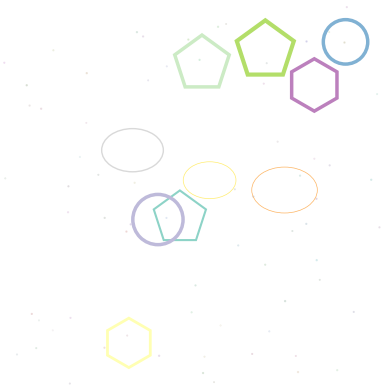[{"shape": "pentagon", "thickness": 1.5, "radius": 0.36, "center": [0.467, 0.434]}, {"shape": "hexagon", "thickness": 2, "radius": 0.32, "center": [0.335, 0.109]}, {"shape": "circle", "thickness": 2.5, "radius": 0.33, "center": [0.41, 0.43]}, {"shape": "circle", "thickness": 2.5, "radius": 0.29, "center": [0.897, 0.891]}, {"shape": "oval", "thickness": 0.5, "radius": 0.43, "center": [0.739, 0.506]}, {"shape": "pentagon", "thickness": 3, "radius": 0.39, "center": [0.689, 0.869]}, {"shape": "oval", "thickness": 1, "radius": 0.4, "center": [0.344, 0.61]}, {"shape": "hexagon", "thickness": 2.5, "radius": 0.34, "center": [0.816, 0.779]}, {"shape": "pentagon", "thickness": 2.5, "radius": 0.37, "center": [0.525, 0.835]}, {"shape": "oval", "thickness": 0.5, "radius": 0.34, "center": [0.544, 0.532]}]